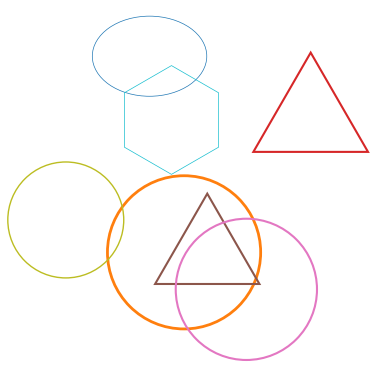[{"shape": "oval", "thickness": 0.5, "radius": 0.74, "center": [0.388, 0.854]}, {"shape": "circle", "thickness": 2, "radius": 0.99, "center": [0.478, 0.345]}, {"shape": "triangle", "thickness": 1.5, "radius": 0.86, "center": [0.807, 0.691]}, {"shape": "triangle", "thickness": 1.5, "radius": 0.78, "center": [0.538, 0.341]}, {"shape": "circle", "thickness": 1.5, "radius": 0.92, "center": [0.64, 0.248]}, {"shape": "circle", "thickness": 1, "radius": 0.75, "center": [0.171, 0.429]}, {"shape": "hexagon", "thickness": 0.5, "radius": 0.71, "center": [0.445, 0.688]}]